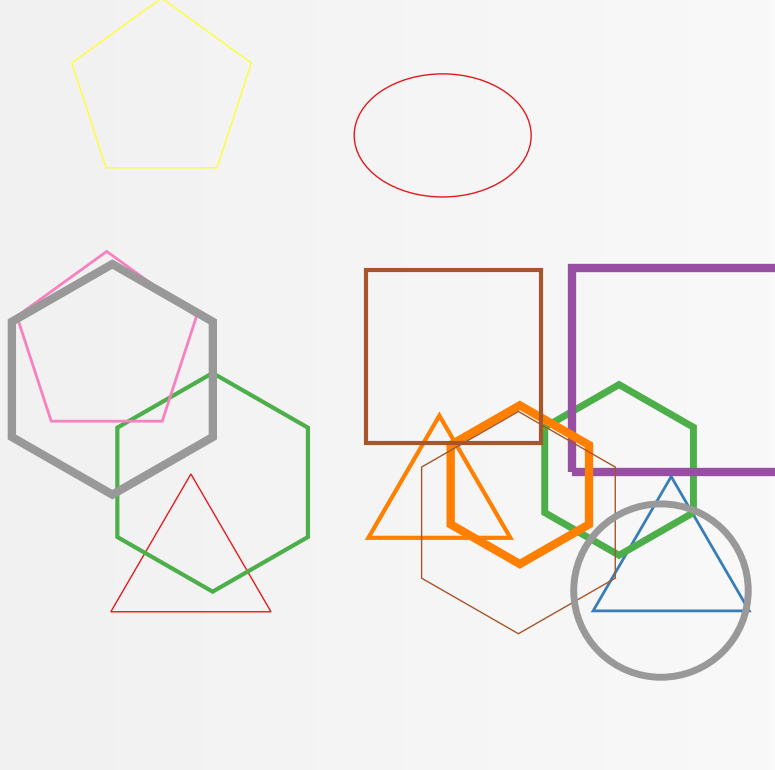[{"shape": "triangle", "thickness": 0.5, "radius": 0.6, "center": [0.246, 0.265]}, {"shape": "oval", "thickness": 0.5, "radius": 0.57, "center": [0.571, 0.824]}, {"shape": "triangle", "thickness": 1, "radius": 0.58, "center": [0.866, 0.265]}, {"shape": "hexagon", "thickness": 1.5, "radius": 0.71, "center": [0.274, 0.374]}, {"shape": "hexagon", "thickness": 2.5, "radius": 0.55, "center": [0.799, 0.39]}, {"shape": "square", "thickness": 3, "radius": 0.66, "center": [0.871, 0.52]}, {"shape": "hexagon", "thickness": 3, "radius": 0.52, "center": [0.671, 0.371]}, {"shape": "triangle", "thickness": 1.5, "radius": 0.53, "center": [0.567, 0.354]}, {"shape": "pentagon", "thickness": 0.5, "radius": 0.61, "center": [0.208, 0.881]}, {"shape": "hexagon", "thickness": 0.5, "radius": 0.72, "center": [0.669, 0.321]}, {"shape": "square", "thickness": 1.5, "radius": 0.56, "center": [0.585, 0.537]}, {"shape": "pentagon", "thickness": 1, "radius": 0.61, "center": [0.138, 0.552]}, {"shape": "circle", "thickness": 2.5, "radius": 0.56, "center": [0.853, 0.233]}, {"shape": "hexagon", "thickness": 3, "radius": 0.75, "center": [0.145, 0.507]}]